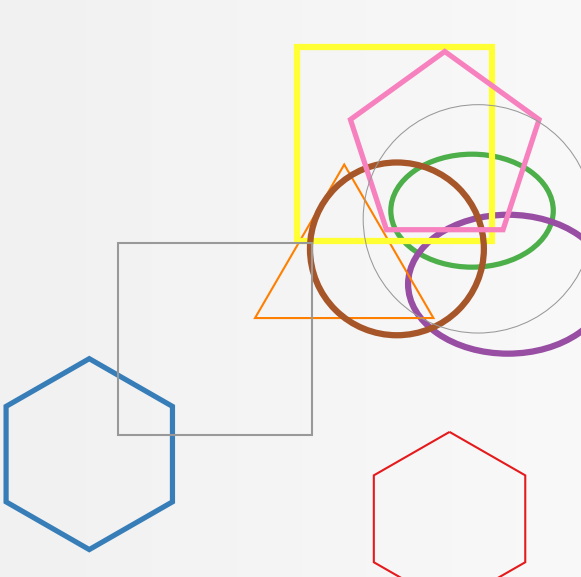[{"shape": "hexagon", "thickness": 1, "radius": 0.75, "center": [0.773, 0.101]}, {"shape": "hexagon", "thickness": 2.5, "radius": 0.83, "center": [0.154, 0.213]}, {"shape": "oval", "thickness": 2.5, "radius": 0.7, "center": [0.812, 0.634]}, {"shape": "oval", "thickness": 3, "radius": 0.86, "center": [0.874, 0.507]}, {"shape": "triangle", "thickness": 1, "radius": 0.89, "center": [0.592, 0.537]}, {"shape": "square", "thickness": 3, "radius": 0.84, "center": [0.678, 0.75]}, {"shape": "circle", "thickness": 3, "radius": 0.75, "center": [0.683, 0.568]}, {"shape": "pentagon", "thickness": 2.5, "radius": 0.85, "center": [0.765, 0.739]}, {"shape": "square", "thickness": 1, "radius": 0.83, "center": [0.369, 0.412]}, {"shape": "circle", "thickness": 0.5, "radius": 0.99, "center": [0.823, 0.62]}]